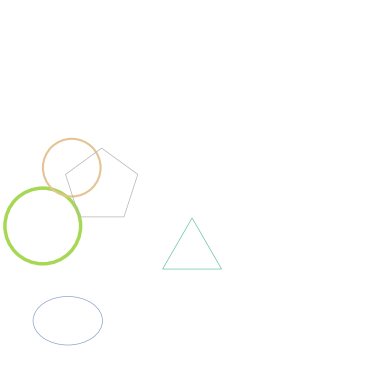[{"shape": "triangle", "thickness": 0.5, "radius": 0.44, "center": [0.499, 0.345]}, {"shape": "oval", "thickness": 0.5, "radius": 0.45, "center": [0.176, 0.167]}, {"shape": "circle", "thickness": 2.5, "radius": 0.49, "center": [0.111, 0.413]}, {"shape": "circle", "thickness": 1.5, "radius": 0.37, "center": [0.186, 0.565]}, {"shape": "pentagon", "thickness": 0.5, "radius": 0.49, "center": [0.264, 0.517]}]